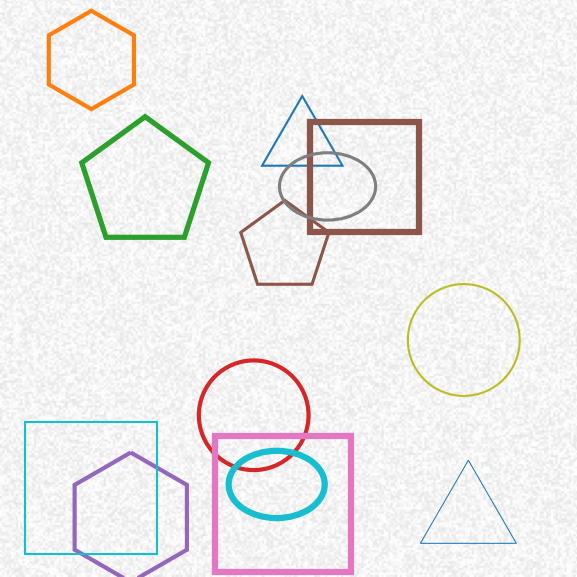[{"shape": "triangle", "thickness": 1, "radius": 0.4, "center": [0.523, 0.752]}, {"shape": "triangle", "thickness": 0.5, "radius": 0.48, "center": [0.811, 0.106]}, {"shape": "hexagon", "thickness": 2, "radius": 0.43, "center": [0.158, 0.895]}, {"shape": "pentagon", "thickness": 2.5, "radius": 0.58, "center": [0.251, 0.682]}, {"shape": "circle", "thickness": 2, "radius": 0.47, "center": [0.439, 0.28]}, {"shape": "hexagon", "thickness": 2, "radius": 0.56, "center": [0.226, 0.103]}, {"shape": "square", "thickness": 3, "radius": 0.47, "center": [0.631, 0.693]}, {"shape": "pentagon", "thickness": 1.5, "radius": 0.4, "center": [0.493, 0.572]}, {"shape": "square", "thickness": 3, "radius": 0.59, "center": [0.49, 0.126]}, {"shape": "oval", "thickness": 1.5, "radius": 0.42, "center": [0.567, 0.676]}, {"shape": "circle", "thickness": 1, "radius": 0.48, "center": [0.803, 0.41]}, {"shape": "square", "thickness": 1, "radius": 0.57, "center": [0.158, 0.155]}, {"shape": "oval", "thickness": 3, "radius": 0.42, "center": [0.479, 0.16]}]